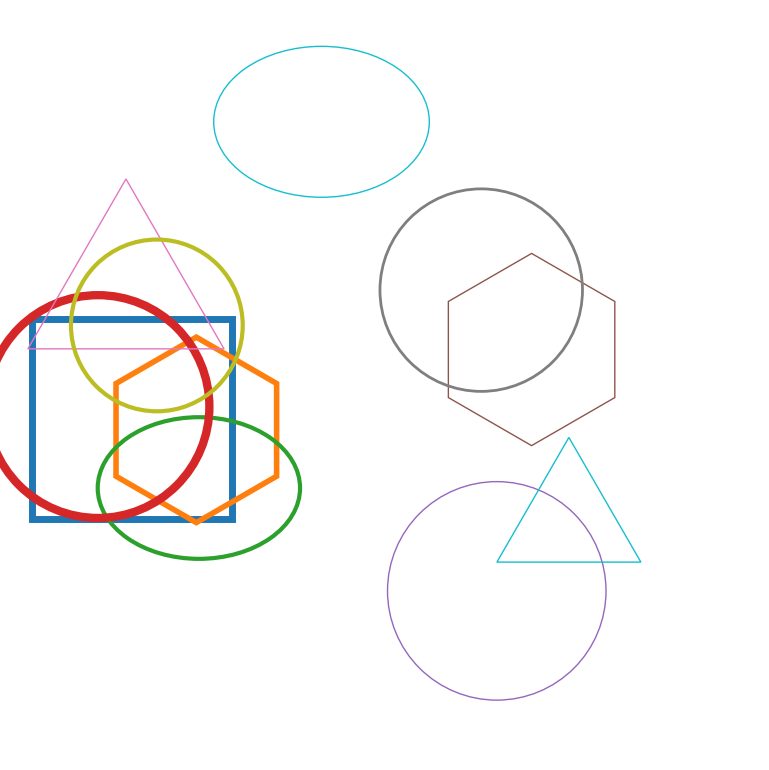[{"shape": "square", "thickness": 2.5, "radius": 0.65, "center": [0.171, 0.455]}, {"shape": "hexagon", "thickness": 2, "radius": 0.6, "center": [0.255, 0.442]}, {"shape": "oval", "thickness": 1.5, "radius": 0.66, "center": [0.258, 0.366]}, {"shape": "circle", "thickness": 3, "radius": 0.72, "center": [0.127, 0.472]}, {"shape": "circle", "thickness": 0.5, "radius": 0.71, "center": [0.645, 0.233]}, {"shape": "hexagon", "thickness": 0.5, "radius": 0.62, "center": [0.69, 0.546]}, {"shape": "triangle", "thickness": 0.5, "radius": 0.74, "center": [0.164, 0.62]}, {"shape": "circle", "thickness": 1, "radius": 0.66, "center": [0.625, 0.623]}, {"shape": "circle", "thickness": 1.5, "radius": 0.56, "center": [0.204, 0.577]}, {"shape": "oval", "thickness": 0.5, "radius": 0.7, "center": [0.418, 0.842]}, {"shape": "triangle", "thickness": 0.5, "radius": 0.54, "center": [0.739, 0.324]}]